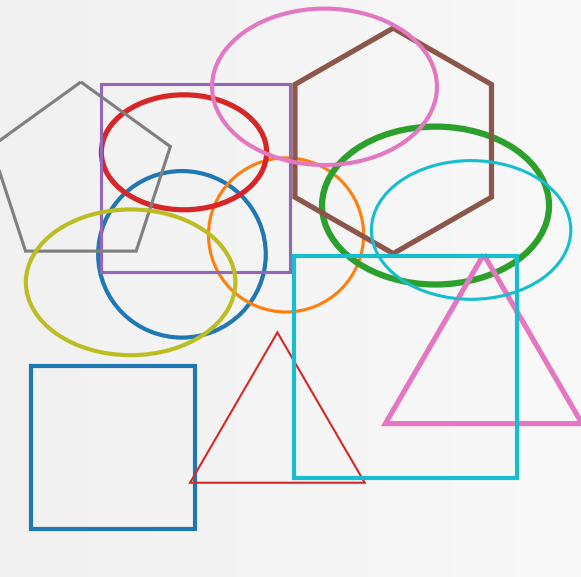[{"shape": "circle", "thickness": 2, "radius": 0.72, "center": [0.313, 0.559]}, {"shape": "square", "thickness": 2, "radius": 0.7, "center": [0.195, 0.225]}, {"shape": "circle", "thickness": 1.5, "radius": 0.67, "center": [0.492, 0.592]}, {"shape": "oval", "thickness": 3, "radius": 0.98, "center": [0.749, 0.643]}, {"shape": "oval", "thickness": 2.5, "radius": 0.71, "center": [0.317, 0.735]}, {"shape": "triangle", "thickness": 1, "radius": 0.87, "center": [0.477, 0.25]}, {"shape": "square", "thickness": 1.5, "radius": 0.81, "center": [0.337, 0.691]}, {"shape": "hexagon", "thickness": 2.5, "radius": 0.98, "center": [0.676, 0.755]}, {"shape": "oval", "thickness": 2, "radius": 0.97, "center": [0.558, 0.849]}, {"shape": "triangle", "thickness": 2.5, "radius": 0.98, "center": [0.832, 0.363]}, {"shape": "pentagon", "thickness": 1.5, "radius": 0.81, "center": [0.139, 0.695]}, {"shape": "oval", "thickness": 2, "radius": 0.9, "center": [0.225, 0.51]}, {"shape": "oval", "thickness": 1.5, "radius": 0.86, "center": [0.811, 0.601]}, {"shape": "square", "thickness": 2, "radius": 0.96, "center": [0.698, 0.363]}]